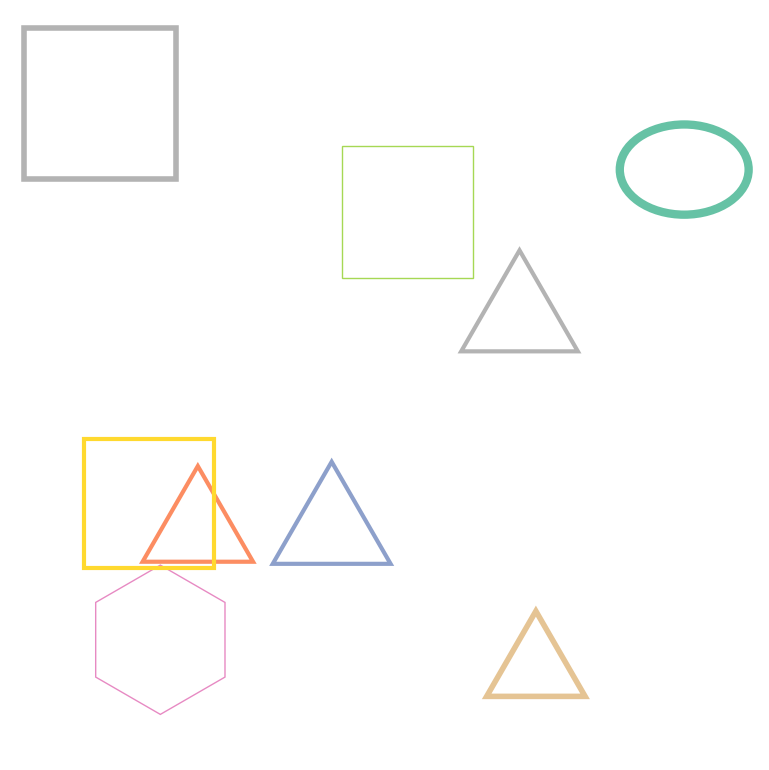[{"shape": "oval", "thickness": 3, "radius": 0.42, "center": [0.889, 0.78]}, {"shape": "triangle", "thickness": 1.5, "radius": 0.41, "center": [0.257, 0.312]}, {"shape": "triangle", "thickness": 1.5, "radius": 0.44, "center": [0.431, 0.312]}, {"shape": "hexagon", "thickness": 0.5, "radius": 0.48, "center": [0.208, 0.169]}, {"shape": "square", "thickness": 0.5, "radius": 0.43, "center": [0.529, 0.724]}, {"shape": "square", "thickness": 1.5, "radius": 0.42, "center": [0.194, 0.346]}, {"shape": "triangle", "thickness": 2, "radius": 0.37, "center": [0.696, 0.133]}, {"shape": "square", "thickness": 2, "radius": 0.49, "center": [0.13, 0.866]}, {"shape": "triangle", "thickness": 1.5, "radius": 0.44, "center": [0.675, 0.587]}]